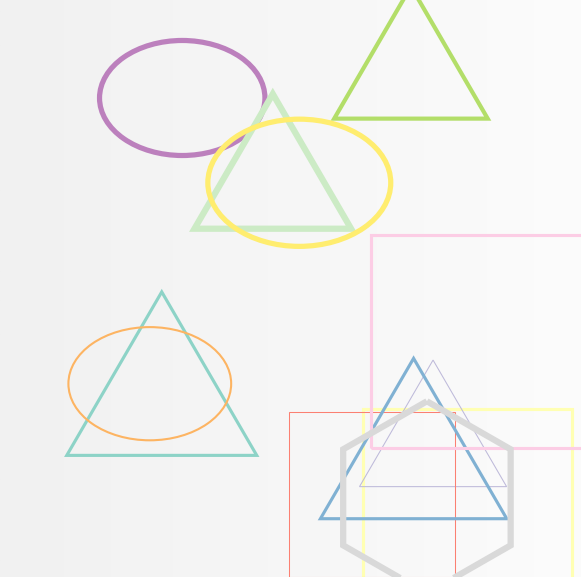[{"shape": "triangle", "thickness": 1.5, "radius": 0.94, "center": [0.278, 0.305]}, {"shape": "square", "thickness": 1.5, "radius": 0.9, "center": [0.804, 0.11]}, {"shape": "triangle", "thickness": 0.5, "radius": 0.73, "center": [0.745, 0.23]}, {"shape": "square", "thickness": 0.5, "radius": 0.71, "center": [0.641, 0.143]}, {"shape": "triangle", "thickness": 1.5, "radius": 0.93, "center": [0.712, 0.193]}, {"shape": "oval", "thickness": 1, "radius": 0.7, "center": [0.258, 0.335]}, {"shape": "triangle", "thickness": 2, "radius": 0.76, "center": [0.707, 0.87]}, {"shape": "square", "thickness": 1.5, "radius": 0.92, "center": [0.824, 0.408]}, {"shape": "hexagon", "thickness": 3, "radius": 0.83, "center": [0.734, 0.138]}, {"shape": "oval", "thickness": 2.5, "radius": 0.71, "center": [0.314, 0.829]}, {"shape": "triangle", "thickness": 3, "radius": 0.78, "center": [0.469, 0.681]}, {"shape": "oval", "thickness": 2.5, "radius": 0.79, "center": [0.515, 0.683]}]